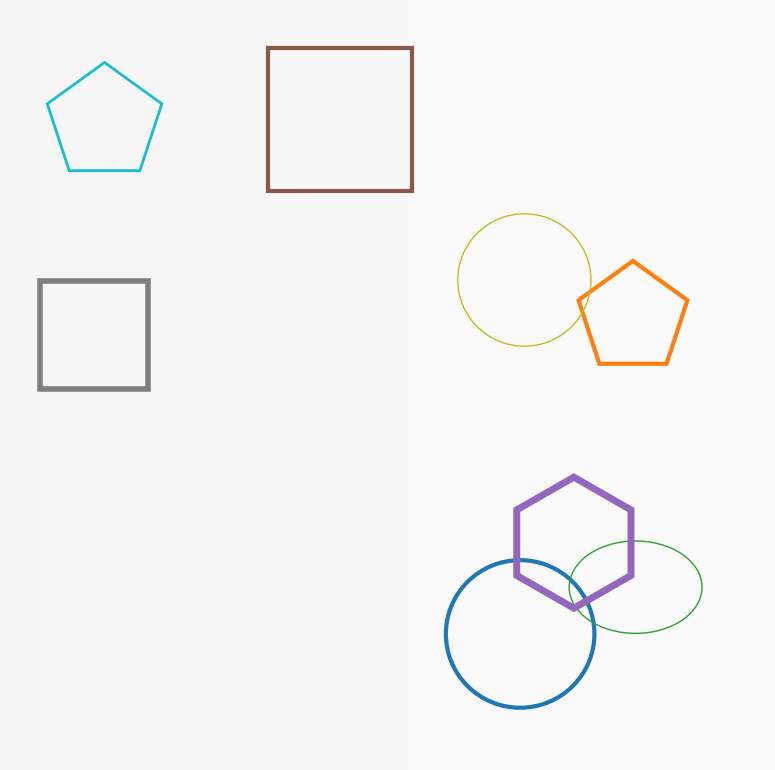[{"shape": "circle", "thickness": 1.5, "radius": 0.48, "center": [0.671, 0.177]}, {"shape": "pentagon", "thickness": 1.5, "radius": 0.37, "center": [0.817, 0.587]}, {"shape": "oval", "thickness": 0.5, "radius": 0.43, "center": [0.82, 0.237]}, {"shape": "hexagon", "thickness": 2.5, "radius": 0.43, "center": [0.74, 0.295]}, {"shape": "square", "thickness": 1.5, "radius": 0.47, "center": [0.439, 0.845]}, {"shape": "square", "thickness": 2, "radius": 0.35, "center": [0.121, 0.565]}, {"shape": "circle", "thickness": 0.5, "radius": 0.43, "center": [0.677, 0.636]}, {"shape": "pentagon", "thickness": 1, "radius": 0.39, "center": [0.135, 0.841]}]